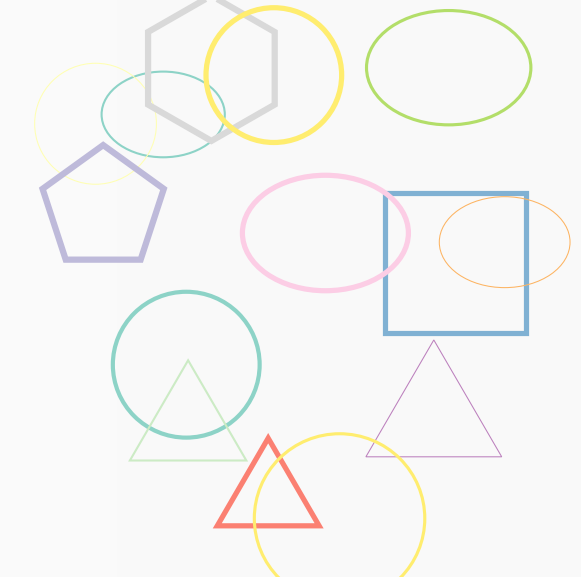[{"shape": "circle", "thickness": 2, "radius": 0.63, "center": [0.32, 0.368]}, {"shape": "oval", "thickness": 1, "radius": 0.53, "center": [0.281, 0.801]}, {"shape": "circle", "thickness": 0.5, "radius": 0.52, "center": [0.164, 0.785]}, {"shape": "pentagon", "thickness": 3, "radius": 0.55, "center": [0.178, 0.638]}, {"shape": "triangle", "thickness": 2.5, "radius": 0.51, "center": [0.461, 0.139]}, {"shape": "square", "thickness": 2.5, "radius": 0.61, "center": [0.784, 0.545]}, {"shape": "oval", "thickness": 0.5, "radius": 0.56, "center": [0.868, 0.58]}, {"shape": "oval", "thickness": 1.5, "radius": 0.71, "center": [0.772, 0.882]}, {"shape": "oval", "thickness": 2.5, "radius": 0.71, "center": [0.56, 0.596]}, {"shape": "hexagon", "thickness": 3, "radius": 0.63, "center": [0.364, 0.881]}, {"shape": "triangle", "thickness": 0.5, "radius": 0.67, "center": [0.746, 0.276]}, {"shape": "triangle", "thickness": 1, "radius": 0.58, "center": [0.324, 0.26]}, {"shape": "circle", "thickness": 2.5, "radius": 0.58, "center": [0.471, 0.869]}, {"shape": "circle", "thickness": 1.5, "radius": 0.73, "center": [0.584, 0.101]}]